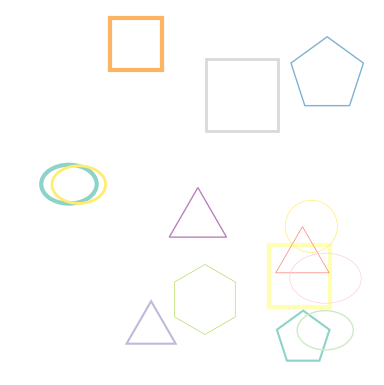[{"shape": "oval", "thickness": 3, "radius": 0.36, "center": [0.179, 0.522]}, {"shape": "pentagon", "thickness": 1.5, "radius": 0.36, "center": [0.787, 0.121]}, {"shape": "square", "thickness": 3, "radius": 0.4, "center": [0.778, 0.283]}, {"shape": "triangle", "thickness": 1.5, "radius": 0.37, "center": [0.393, 0.144]}, {"shape": "triangle", "thickness": 0.5, "radius": 0.4, "center": [0.786, 0.331]}, {"shape": "pentagon", "thickness": 1, "radius": 0.49, "center": [0.85, 0.806]}, {"shape": "square", "thickness": 3, "radius": 0.34, "center": [0.353, 0.886]}, {"shape": "hexagon", "thickness": 0.5, "radius": 0.45, "center": [0.532, 0.222]}, {"shape": "oval", "thickness": 0.5, "radius": 0.46, "center": [0.845, 0.277]}, {"shape": "square", "thickness": 2, "radius": 0.47, "center": [0.628, 0.753]}, {"shape": "triangle", "thickness": 1, "radius": 0.43, "center": [0.514, 0.427]}, {"shape": "oval", "thickness": 1, "radius": 0.36, "center": [0.845, 0.142]}, {"shape": "circle", "thickness": 0.5, "radius": 0.34, "center": [0.809, 0.412]}, {"shape": "oval", "thickness": 2, "radius": 0.35, "center": [0.205, 0.521]}]